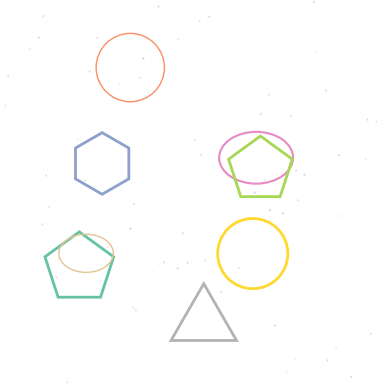[{"shape": "pentagon", "thickness": 2, "radius": 0.47, "center": [0.206, 0.304]}, {"shape": "circle", "thickness": 1, "radius": 0.44, "center": [0.338, 0.825]}, {"shape": "hexagon", "thickness": 2, "radius": 0.4, "center": [0.265, 0.575]}, {"shape": "oval", "thickness": 1.5, "radius": 0.48, "center": [0.665, 0.59]}, {"shape": "pentagon", "thickness": 2, "radius": 0.44, "center": [0.676, 0.56]}, {"shape": "circle", "thickness": 2, "radius": 0.46, "center": [0.657, 0.341]}, {"shape": "oval", "thickness": 1, "radius": 0.35, "center": [0.224, 0.342]}, {"shape": "triangle", "thickness": 2, "radius": 0.49, "center": [0.529, 0.165]}]